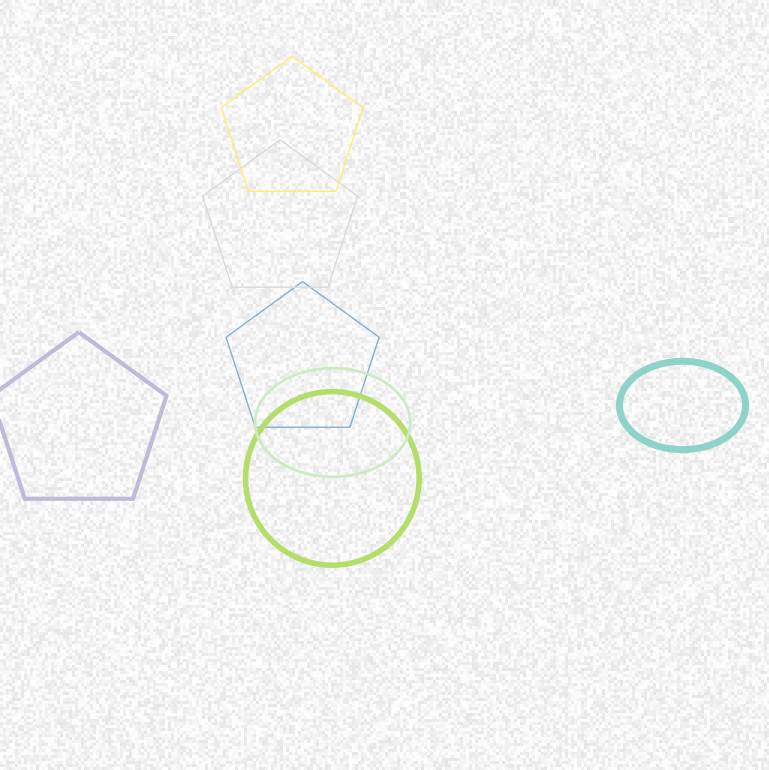[{"shape": "oval", "thickness": 2.5, "radius": 0.41, "center": [0.886, 0.473]}, {"shape": "pentagon", "thickness": 1.5, "radius": 0.6, "center": [0.102, 0.449]}, {"shape": "pentagon", "thickness": 0.5, "radius": 0.52, "center": [0.393, 0.53]}, {"shape": "circle", "thickness": 2, "radius": 0.56, "center": [0.432, 0.379]}, {"shape": "pentagon", "thickness": 0.5, "radius": 0.53, "center": [0.364, 0.713]}, {"shape": "oval", "thickness": 1, "radius": 0.5, "center": [0.432, 0.451]}, {"shape": "pentagon", "thickness": 0.5, "radius": 0.48, "center": [0.379, 0.83]}]